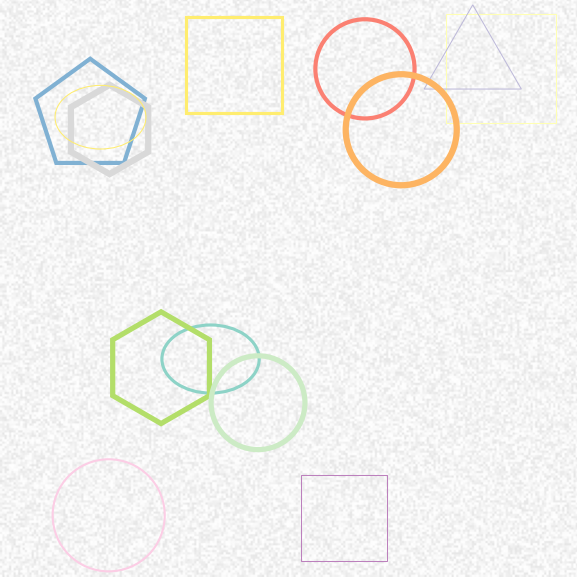[{"shape": "oval", "thickness": 1.5, "radius": 0.42, "center": [0.365, 0.377]}, {"shape": "square", "thickness": 0.5, "radius": 0.47, "center": [0.868, 0.88]}, {"shape": "triangle", "thickness": 0.5, "radius": 0.49, "center": [0.819, 0.894]}, {"shape": "circle", "thickness": 2, "radius": 0.43, "center": [0.632, 0.88]}, {"shape": "pentagon", "thickness": 2, "radius": 0.5, "center": [0.156, 0.798]}, {"shape": "circle", "thickness": 3, "radius": 0.48, "center": [0.695, 0.774]}, {"shape": "hexagon", "thickness": 2.5, "radius": 0.48, "center": [0.279, 0.362]}, {"shape": "circle", "thickness": 1, "radius": 0.49, "center": [0.188, 0.107]}, {"shape": "hexagon", "thickness": 3, "radius": 0.39, "center": [0.19, 0.775]}, {"shape": "square", "thickness": 0.5, "radius": 0.37, "center": [0.595, 0.102]}, {"shape": "circle", "thickness": 2.5, "radius": 0.41, "center": [0.447, 0.302]}, {"shape": "square", "thickness": 1.5, "radius": 0.42, "center": [0.406, 0.887]}, {"shape": "oval", "thickness": 0.5, "radius": 0.39, "center": [0.174, 0.796]}]